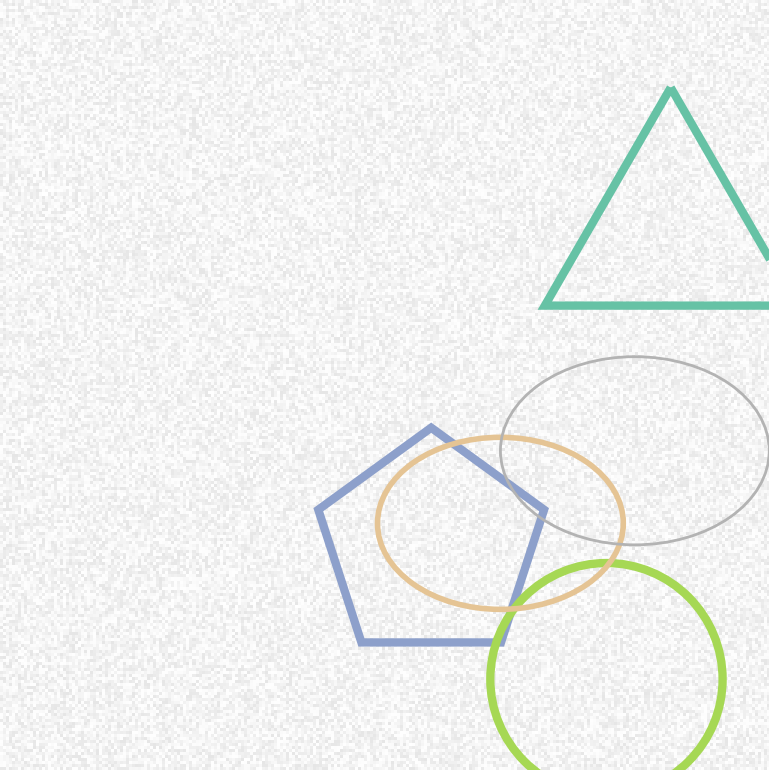[{"shape": "triangle", "thickness": 3, "radius": 0.94, "center": [0.871, 0.697]}, {"shape": "pentagon", "thickness": 3, "radius": 0.77, "center": [0.56, 0.29]}, {"shape": "circle", "thickness": 3, "radius": 0.75, "center": [0.788, 0.118]}, {"shape": "oval", "thickness": 2, "radius": 0.8, "center": [0.65, 0.32]}, {"shape": "oval", "thickness": 1, "radius": 0.87, "center": [0.824, 0.415]}]